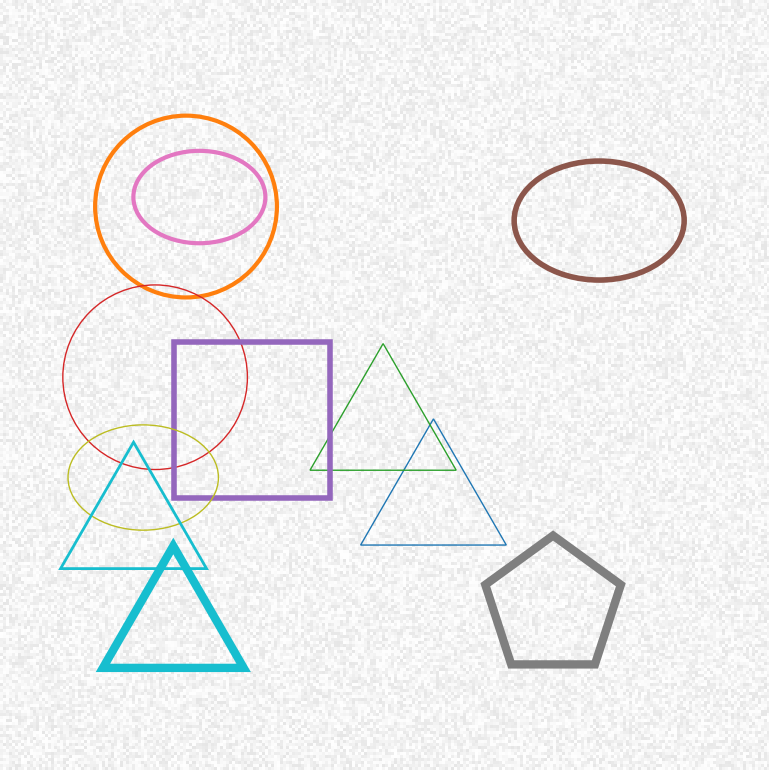[{"shape": "triangle", "thickness": 0.5, "radius": 0.55, "center": [0.563, 0.347]}, {"shape": "circle", "thickness": 1.5, "radius": 0.59, "center": [0.242, 0.732]}, {"shape": "triangle", "thickness": 0.5, "radius": 0.55, "center": [0.498, 0.444]}, {"shape": "circle", "thickness": 0.5, "radius": 0.6, "center": [0.201, 0.51]}, {"shape": "square", "thickness": 2, "radius": 0.51, "center": [0.327, 0.454]}, {"shape": "oval", "thickness": 2, "radius": 0.55, "center": [0.778, 0.714]}, {"shape": "oval", "thickness": 1.5, "radius": 0.43, "center": [0.259, 0.744]}, {"shape": "pentagon", "thickness": 3, "radius": 0.46, "center": [0.718, 0.212]}, {"shape": "oval", "thickness": 0.5, "radius": 0.49, "center": [0.186, 0.38]}, {"shape": "triangle", "thickness": 3, "radius": 0.53, "center": [0.225, 0.185]}, {"shape": "triangle", "thickness": 1, "radius": 0.55, "center": [0.173, 0.316]}]